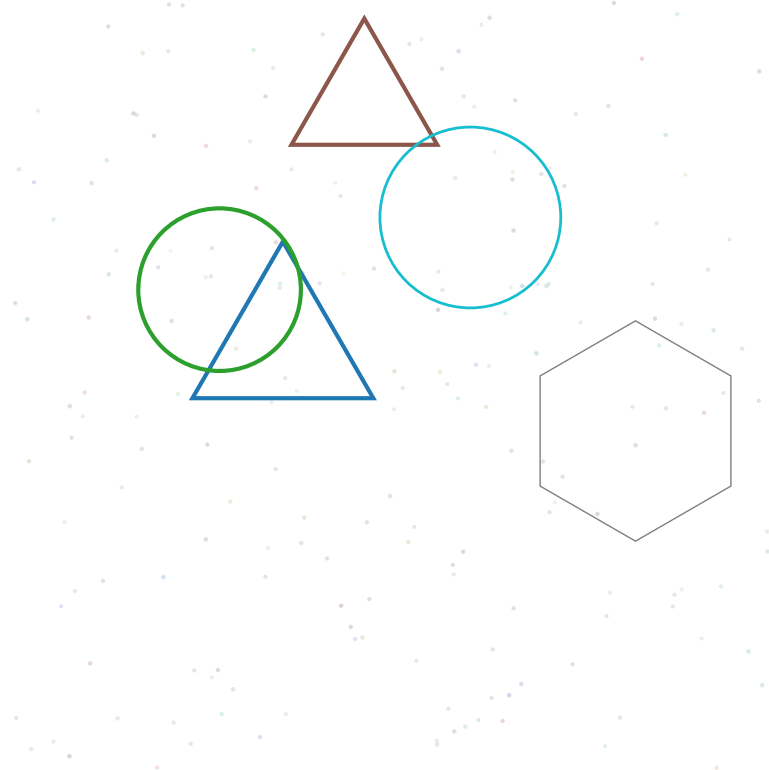[{"shape": "triangle", "thickness": 1.5, "radius": 0.68, "center": [0.367, 0.551]}, {"shape": "circle", "thickness": 1.5, "radius": 0.53, "center": [0.285, 0.624]}, {"shape": "triangle", "thickness": 1.5, "radius": 0.55, "center": [0.473, 0.867]}, {"shape": "hexagon", "thickness": 0.5, "radius": 0.72, "center": [0.825, 0.44]}, {"shape": "circle", "thickness": 1, "radius": 0.59, "center": [0.611, 0.718]}]